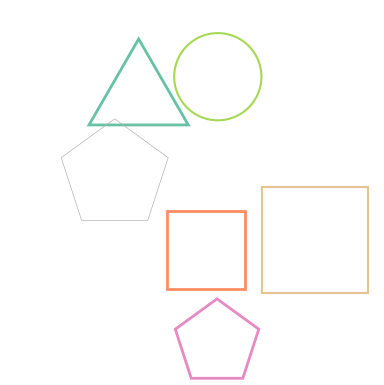[{"shape": "triangle", "thickness": 2, "radius": 0.74, "center": [0.36, 0.75]}, {"shape": "square", "thickness": 2, "radius": 0.51, "center": [0.535, 0.351]}, {"shape": "pentagon", "thickness": 2, "radius": 0.57, "center": [0.564, 0.11]}, {"shape": "circle", "thickness": 1.5, "radius": 0.57, "center": [0.566, 0.801]}, {"shape": "square", "thickness": 1.5, "radius": 0.69, "center": [0.818, 0.376]}, {"shape": "pentagon", "thickness": 0.5, "radius": 0.73, "center": [0.298, 0.545]}]